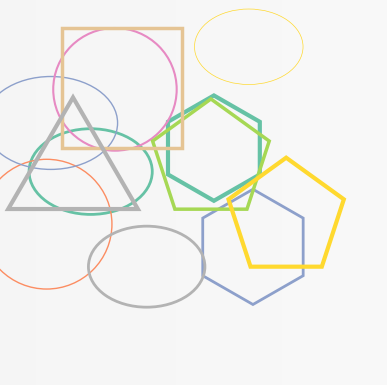[{"shape": "hexagon", "thickness": 3, "radius": 0.68, "center": [0.552, 0.615]}, {"shape": "oval", "thickness": 2, "radius": 0.79, "center": [0.234, 0.554]}, {"shape": "circle", "thickness": 1, "radius": 0.84, "center": [0.12, 0.418]}, {"shape": "hexagon", "thickness": 2, "radius": 0.75, "center": [0.653, 0.359]}, {"shape": "oval", "thickness": 1, "radius": 0.86, "center": [0.131, 0.681]}, {"shape": "circle", "thickness": 1.5, "radius": 0.8, "center": [0.297, 0.768]}, {"shape": "pentagon", "thickness": 2.5, "radius": 0.79, "center": [0.544, 0.585]}, {"shape": "pentagon", "thickness": 3, "radius": 0.78, "center": [0.739, 0.434]}, {"shape": "oval", "thickness": 0.5, "radius": 0.7, "center": [0.642, 0.879]}, {"shape": "square", "thickness": 2.5, "radius": 0.78, "center": [0.315, 0.771]}, {"shape": "oval", "thickness": 2, "radius": 0.75, "center": [0.379, 0.307]}, {"shape": "triangle", "thickness": 3, "radius": 0.97, "center": [0.188, 0.554]}]